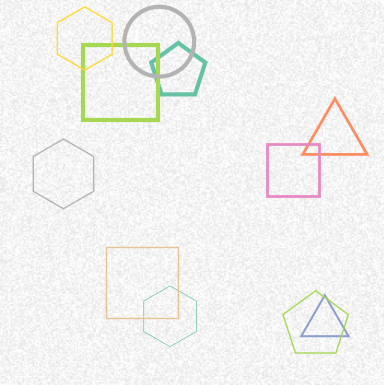[{"shape": "hexagon", "thickness": 0.5, "radius": 0.39, "center": [0.442, 0.178]}, {"shape": "pentagon", "thickness": 3, "radius": 0.37, "center": [0.463, 0.815]}, {"shape": "triangle", "thickness": 2, "radius": 0.48, "center": [0.87, 0.647]}, {"shape": "triangle", "thickness": 1.5, "radius": 0.35, "center": [0.844, 0.162]}, {"shape": "square", "thickness": 2, "radius": 0.34, "center": [0.76, 0.558]}, {"shape": "square", "thickness": 3, "radius": 0.49, "center": [0.313, 0.786]}, {"shape": "pentagon", "thickness": 1, "radius": 0.45, "center": [0.82, 0.155]}, {"shape": "hexagon", "thickness": 1, "radius": 0.41, "center": [0.22, 0.9]}, {"shape": "square", "thickness": 1, "radius": 0.46, "center": [0.369, 0.266]}, {"shape": "circle", "thickness": 3, "radius": 0.45, "center": [0.414, 0.892]}, {"shape": "hexagon", "thickness": 1, "radius": 0.45, "center": [0.165, 0.548]}]